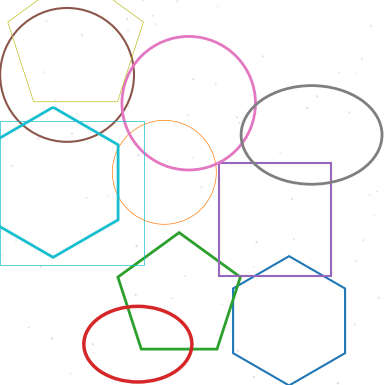[{"shape": "hexagon", "thickness": 1.5, "radius": 0.84, "center": [0.751, 0.167]}, {"shape": "circle", "thickness": 0.5, "radius": 0.68, "center": [0.427, 0.552]}, {"shape": "pentagon", "thickness": 2, "radius": 0.84, "center": [0.465, 0.229]}, {"shape": "oval", "thickness": 2.5, "radius": 0.7, "center": [0.358, 0.106]}, {"shape": "square", "thickness": 1.5, "radius": 0.73, "center": [0.714, 0.43]}, {"shape": "circle", "thickness": 1.5, "radius": 0.87, "center": [0.174, 0.805]}, {"shape": "circle", "thickness": 2, "radius": 0.87, "center": [0.49, 0.732]}, {"shape": "oval", "thickness": 2, "radius": 0.92, "center": [0.809, 0.65]}, {"shape": "pentagon", "thickness": 0.5, "radius": 0.93, "center": [0.196, 0.886]}, {"shape": "hexagon", "thickness": 2, "radius": 0.97, "center": [0.138, 0.527]}, {"shape": "square", "thickness": 0.5, "radius": 0.94, "center": [0.187, 0.498]}]